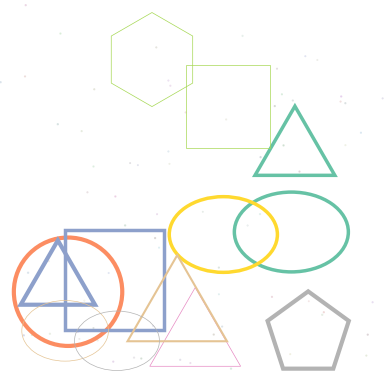[{"shape": "oval", "thickness": 2.5, "radius": 0.74, "center": [0.757, 0.397]}, {"shape": "triangle", "thickness": 2.5, "radius": 0.6, "center": [0.766, 0.604]}, {"shape": "circle", "thickness": 3, "radius": 0.7, "center": [0.177, 0.242]}, {"shape": "square", "thickness": 2.5, "radius": 0.65, "center": [0.297, 0.273]}, {"shape": "triangle", "thickness": 3, "radius": 0.56, "center": [0.15, 0.264]}, {"shape": "triangle", "thickness": 0.5, "radius": 0.68, "center": [0.507, 0.117]}, {"shape": "hexagon", "thickness": 0.5, "radius": 0.61, "center": [0.395, 0.845]}, {"shape": "square", "thickness": 0.5, "radius": 0.54, "center": [0.593, 0.723]}, {"shape": "oval", "thickness": 2.5, "radius": 0.7, "center": [0.58, 0.391]}, {"shape": "oval", "thickness": 0.5, "radius": 0.56, "center": [0.169, 0.141]}, {"shape": "triangle", "thickness": 1.5, "radius": 0.75, "center": [0.46, 0.188]}, {"shape": "pentagon", "thickness": 3, "radius": 0.55, "center": [0.8, 0.132]}, {"shape": "oval", "thickness": 0.5, "radius": 0.55, "center": [0.304, 0.115]}]